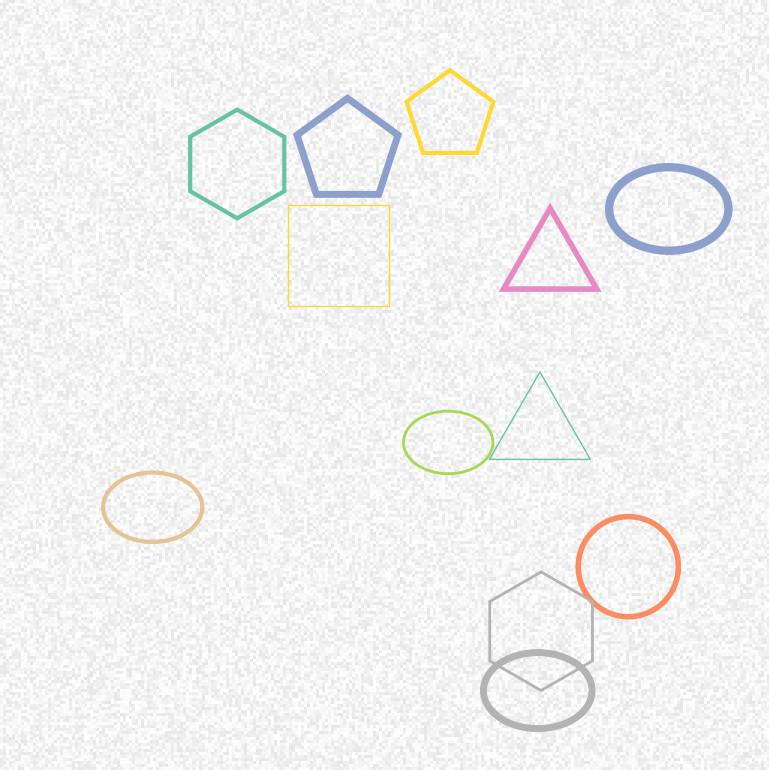[{"shape": "triangle", "thickness": 0.5, "radius": 0.38, "center": [0.701, 0.441]}, {"shape": "hexagon", "thickness": 1.5, "radius": 0.35, "center": [0.308, 0.787]}, {"shape": "circle", "thickness": 2, "radius": 0.33, "center": [0.816, 0.264]}, {"shape": "pentagon", "thickness": 2.5, "radius": 0.34, "center": [0.451, 0.803]}, {"shape": "oval", "thickness": 3, "radius": 0.39, "center": [0.869, 0.729]}, {"shape": "triangle", "thickness": 2, "radius": 0.35, "center": [0.714, 0.66]}, {"shape": "oval", "thickness": 1, "radius": 0.29, "center": [0.582, 0.425]}, {"shape": "square", "thickness": 0.5, "radius": 0.33, "center": [0.44, 0.668]}, {"shape": "pentagon", "thickness": 1.5, "radius": 0.3, "center": [0.584, 0.849]}, {"shape": "oval", "thickness": 1.5, "radius": 0.32, "center": [0.198, 0.341]}, {"shape": "oval", "thickness": 2.5, "radius": 0.35, "center": [0.698, 0.103]}, {"shape": "hexagon", "thickness": 1, "radius": 0.38, "center": [0.703, 0.18]}]